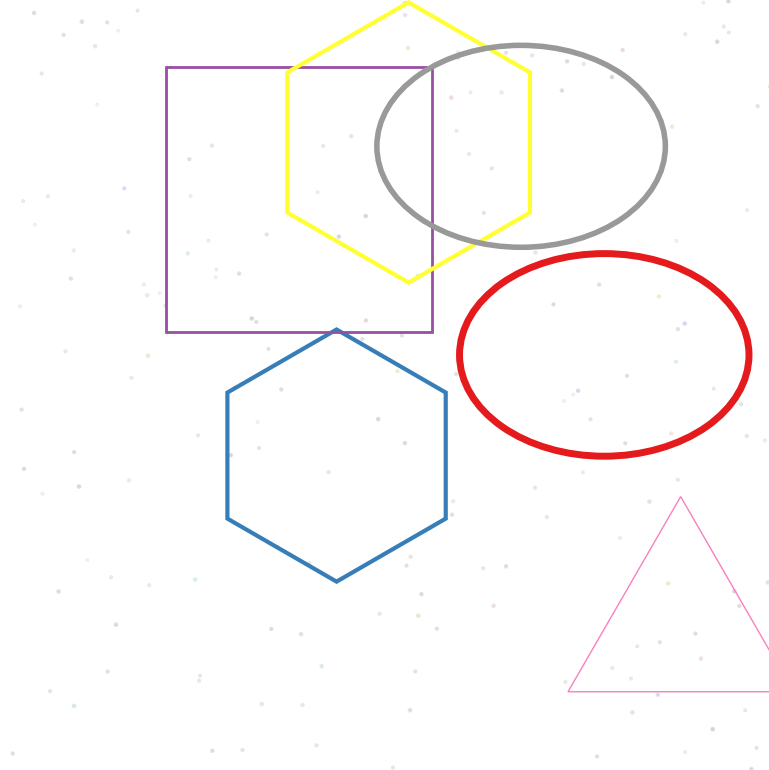[{"shape": "oval", "thickness": 2.5, "radius": 0.94, "center": [0.785, 0.539]}, {"shape": "hexagon", "thickness": 1.5, "radius": 0.82, "center": [0.437, 0.408]}, {"shape": "square", "thickness": 1, "radius": 0.86, "center": [0.389, 0.741]}, {"shape": "hexagon", "thickness": 1.5, "radius": 0.91, "center": [0.531, 0.815]}, {"shape": "triangle", "thickness": 0.5, "radius": 0.84, "center": [0.884, 0.186]}, {"shape": "oval", "thickness": 2, "radius": 0.94, "center": [0.677, 0.81]}]